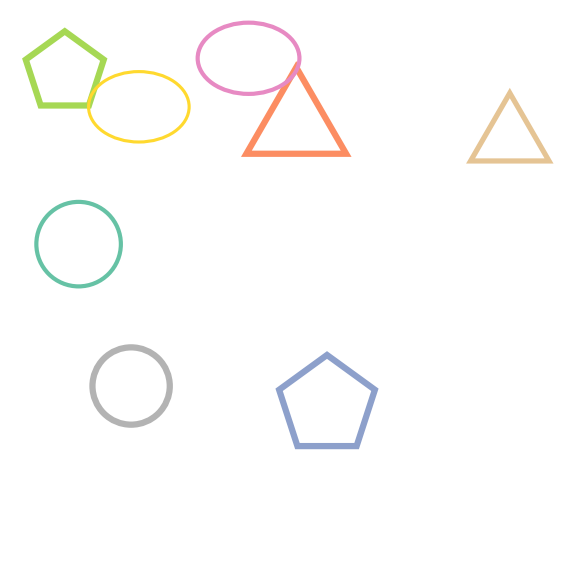[{"shape": "circle", "thickness": 2, "radius": 0.37, "center": [0.136, 0.576]}, {"shape": "triangle", "thickness": 3, "radius": 0.5, "center": [0.513, 0.783]}, {"shape": "pentagon", "thickness": 3, "radius": 0.44, "center": [0.566, 0.297]}, {"shape": "oval", "thickness": 2, "radius": 0.44, "center": [0.43, 0.898]}, {"shape": "pentagon", "thickness": 3, "radius": 0.36, "center": [0.112, 0.874]}, {"shape": "oval", "thickness": 1.5, "radius": 0.44, "center": [0.24, 0.814]}, {"shape": "triangle", "thickness": 2.5, "radius": 0.39, "center": [0.883, 0.76]}, {"shape": "circle", "thickness": 3, "radius": 0.33, "center": [0.227, 0.331]}]